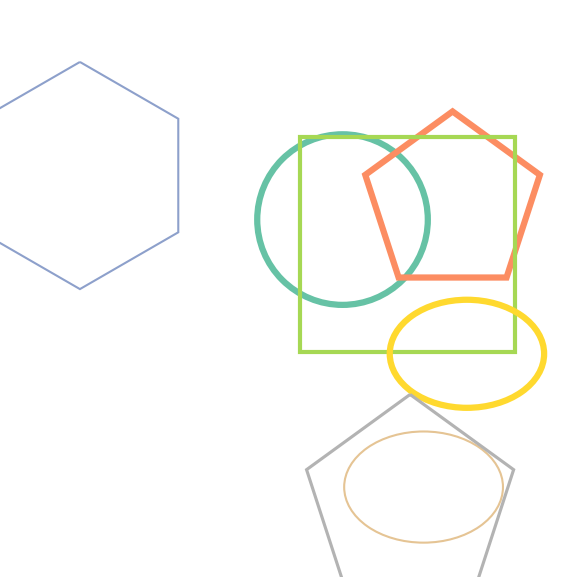[{"shape": "circle", "thickness": 3, "radius": 0.74, "center": [0.593, 0.619]}, {"shape": "pentagon", "thickness": 3, "radius": 0.79, "center": [0.784, 0.647]}, {"shape": "hexagon", "thickness": 1, "radius": 0.98, "center": [0.138, 0.695]}, {"shape": "square", "thickness": 2, "radius": 0.93, "center": [0.706, 0.576]}, {"shape": "oval", "thickness": 3, "radius": 0.67, "center": [0.809, 0.387]}, {"shape": "oval", "thickness": 1, "radius": 0.69, "center": [0.733, 0.156]}, {"shape": "pentagon", "thickness": 1.5, "radius": 0.94, "center": [0.71, 0.128]}]